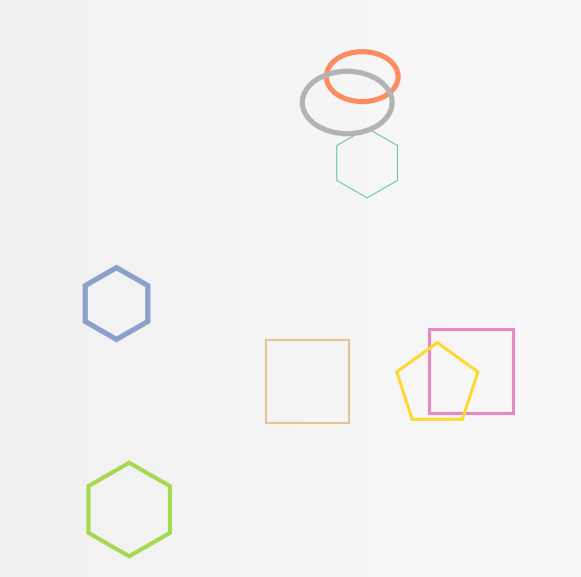[{"shape": "hexagon", "thickness": 0.5, "radius": 0.3, "center": [0.632, 0.717]}, {"shape": "oval", "thickness": 2.5, "radius": 0.31, "center": [0.623, 0.866]}, {"shape": "hexagon", "thickness": 2.5, "radius": 0.31, "center": [0.2, 0.474]}, {"shape": "square", "thickness": 1.5, "radius": 0.36, "center": [0.81, 0.357]}, {"shape": "hexagon", "thickness": 2, "radius": 0.4, "center": [0.222, 0.117]}, {"shape": "pentagon", "thickness": 1.5, "radius": 0.37, "center": [0.752, 0.332]}, {"shape": "square", "thickness": 1, "radius": 0.36, "center": [0.529, 0.339]}, {"shape": "oval", "thickness": 2.5, "radius": 0.39, "center": [0.597, 0.822]}]